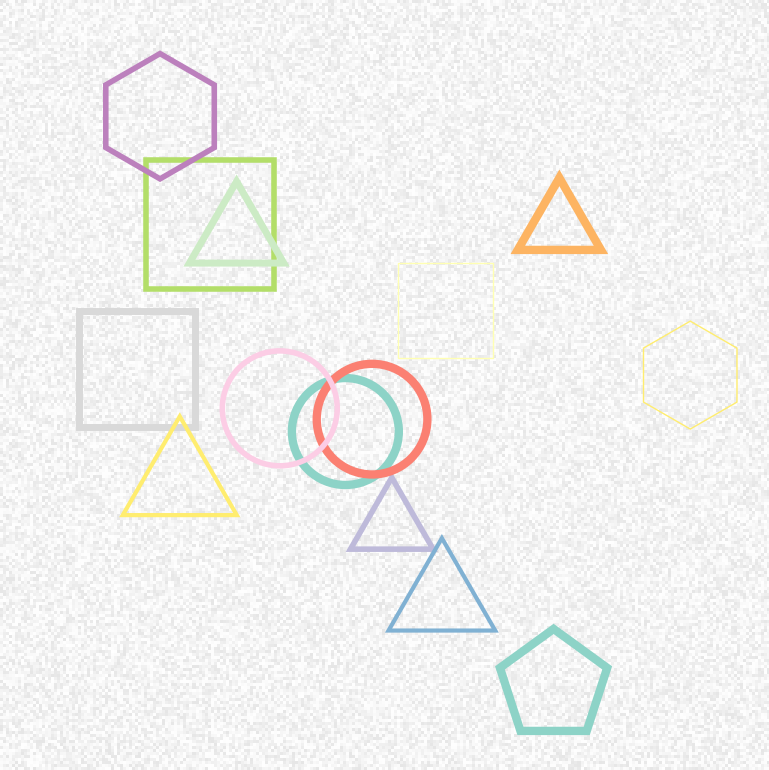[{"shape": "pentagon", "thickness": 3, "radius": 0.37, "center": [0.719, 0.11]}, {"shape": "circle", "thickness": 3, "radius": 0.35, "center": [0.449, 0.44]}, {"shape": "square", "thickness": 0.5, "radius": 0.31, "center": [0.578, 0.597]}, {"shape": "triangle", "thickness": 2, "radius": 0.31, "center": [0.509, 0.318]}, {"shape": "circle", "thickness": 3, "radius": 0.36, "center": [0.483, 0.456]}, {"shape": "triangle", "thickness": 1.5, "radius": 0.4, "center": [0.574, 0.221]}, {"shape": "triangle", "thickness": 3, "radius": 0.31, "center": [0.726, 0.707]}, {"shape": "square", "thickness": 2, "radius": 0.42, "center": [0.273, 0.709]}, {"shape": "circle", "thickness": 2, "radius": 0.37, "center": [0.363, 0.47]}, {"shape": "square", "thickness": 2.5, "radius": 0.38, "center": [0.178, 0.521]}, {"shape": "hexagon", "thickness": 2, "radius": 0.41, "center": [0.208, 0.849]}, {"shape": "triangle", "thickness": 2.5, "radius": 0.35, "center": [0.307, 0.694]}, {"shape": "triangle", "thickness": 1.5, "radius": 0.43, "center": [0.233, 0.374]}, {"shape": "hexagon", "thickness": 0.5, "radius": 0.35, "center": [0.896, 0.513]}]